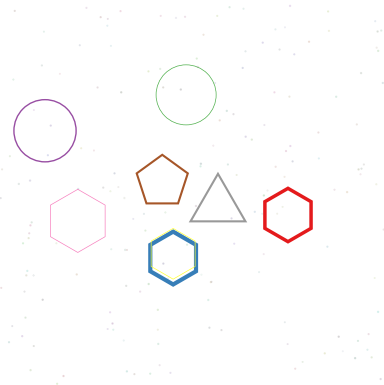[{"shape": "hexagon", "thickness": 2.5, "radius": 0.35, "center": [0.748, 0.442]}, {"shape": "hexagon", "thickness": 3, "radius": 0.34, "center": [0.45, 0.33]}, {"shape": "circle", "thickness": 0.5, "radius": 0.39, "center": [0.483, 0.754]}, {"shape": "circle", "thickness": 1, "radius": 0.4, "center": [0.117, 0.66]}, {"shape": "hexagon", "thickness": 0.5, "radius": 0.33, "center": [0.45, 0.341]}, {"shape": "pentagon", "thickness": 1.5, "radius": 0.35, "center": [0.421, 0.528]}, {"shape": "hexagon", "thickness": 0.5, "radius": 0.41, "center": [0.202, 0.426]}, {"shape": "triangle", "thickness": 1.5, "radius": 0.41, "center": [0.566, 0.466]}]